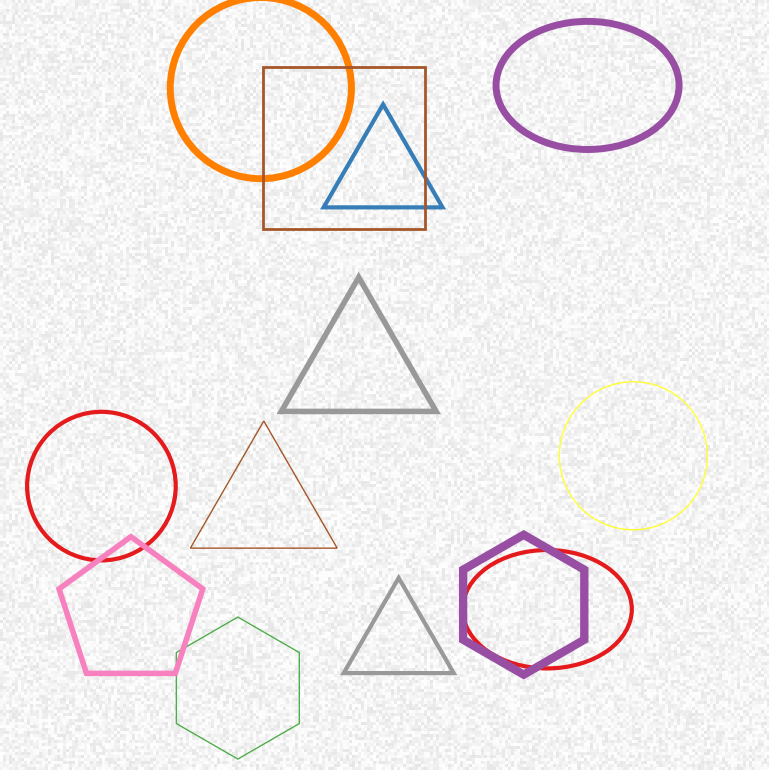[{"shape": "oval", "thickness": 1.5, "radius": 0.55, "center": [0.711, 0.209]}, {"shape": "circle", "thickness": 1.5, "radius": 0.48, "center": [0.132, 0.369]}, {"shape": "triangle", "thickness": 1.5, "radius": 0.45, "center": [0.498, 0.775]}, {"shape": "hexagon", "thickness": 0.5, "radius": 0.46, "center": [0.309, 0.106]}, {"shape": "hexagon", "thickness": 3, "radius": 0.45, "center": [0.68, 0.215]}, {"shape": "oval", "thickness": 2.5, "radius": 0.59, "center": [0.763, 0.889]}, {"shape": "circle", "thickness": 2.5, "radius": 0.59, "center": [0.339, 0.886]}, {"shape": "circle", "thickness": 0.5, "radius": 0.48, "center": [0.823, 0.408]}, {"shape": "triangle", "thickness": 0.5, "radius": 0.55, "center": [0.343, 0.343]}, {"shape": "square", "thickness": 1, "radius": 0.53, "center": [0.447, 0.808]}, {"shape": "pentagon", "thickness": 2, "radius": 0.49, "center": [0.17, 0.205]}, {"shape": "triangle", "thickness": 2, "radius": 0.58, "center": [0.466, 0.524]}, {"shape": "triangle", "thickness": 1.5, "radius": 0.41, "center": [0.518, 0.167]}]